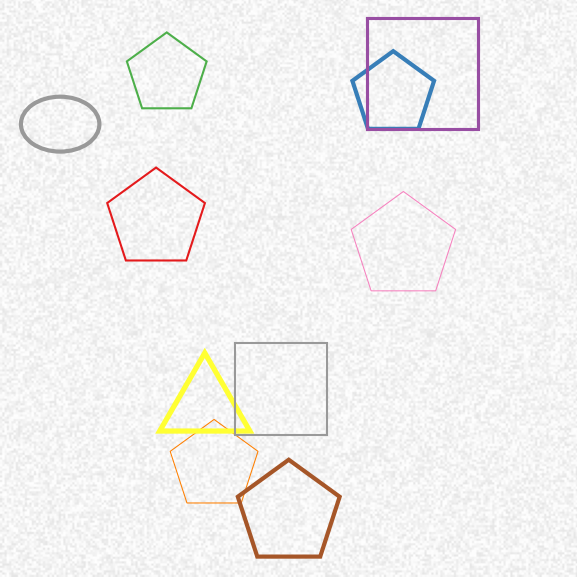[{"shape": "pentagon", "thickness": 1, "radius": 0.44, "center": [0.27, 0.62]}, {"shape": "pentagon", "thickness": 2, "radius": 0.37, "center": [0.681, 0.836]}, {"shape": "pentagon", "thickness": 1, "radius": 0.36, "center": [0.289, 0.87]}, {"shape": "square", "thickness": 1.5, "radius": 0.48, "center": [0.731, 0.872]}, {"shape": "pentagon", "thickness": 0.5, "radius": 0.4, "center": [0.371, 0.193]}, {"shape": "triangle", "thickness": 2.5, "radius": 0.45, "center": [0.355, 0.298]}, {"shape": "pentagon", "thickness": 2, "radius": 0.46, "center": [0.5, 0.11]}, {"shape": "pentagon", "thickness": 0.5, "radius": 0.48, "center": [0.699, 0.572]}, {"shape": "oval", "thickness": 2, "radius": 0.34, "center": [0.104, 0.784]}, {"shape": "square", "thickness": 1, "radius": 0.4, "center": [0.487, 0.325]}]